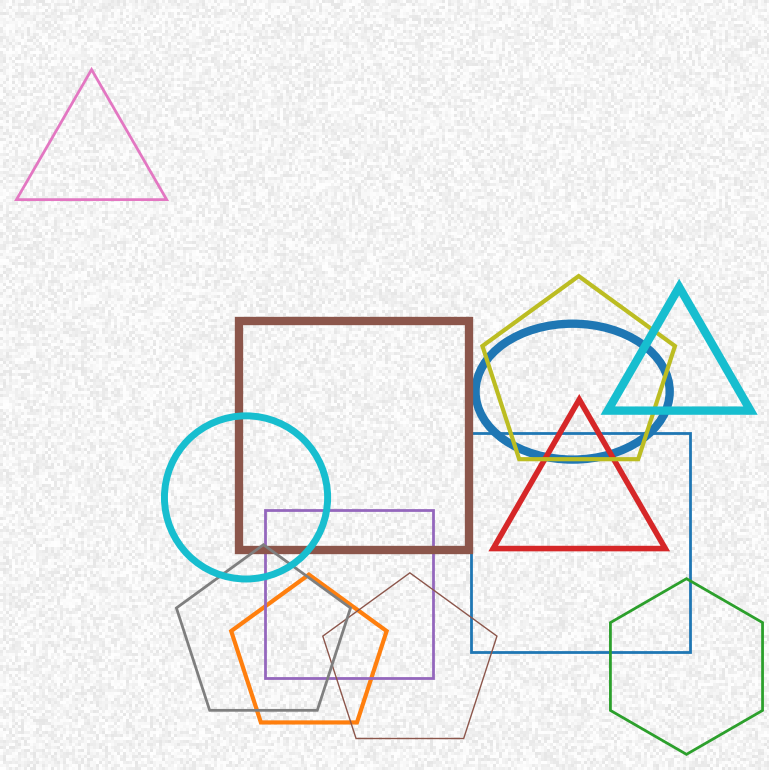[{"shape": "square", "thickness": 1, "radius": 0.71, "center": [0.754, 0.295]}, {"shape": "oval", "thickness": 3, "radius": 0.63, "center": [0.744, 0.491]}, {"shape": "pentagon", "thickness": 1.5, "radius": 0.53, "center": [0.401, 0.148]}, {"shape": "hexagon", "thickness": 1, "radius": 0.57, "center": [0.892, 0.134]}, {"shape": "triangle", "thickness": 2, "radius": 0.65, "center": [0.752, 0.352]}, {"shape": "square", "thickness": 1, "radius": 0.55, "center": [0.453, 0.228]}, {"shape": "pentagon", "thickness": 0.5, "radius": 0.59, "center": [0.532, 0.137]}, {"shape": "square", "thickness": 3, "radius": 0.75, "center": [0.459, 0.434]}, {"shape": "triangle", "thickness": 1, "radius": 0.56, "center": [0.119, 0.797]}, {"shape": "pentagon", "thickness": 1, "radius": 0.59, "center": [0.342, 0.174]}, {"shape": "pentagon", "thickness": 1.5, "radius": 0.66, "center": [0.752, 0.51]}, {"shape": "triangle", "thickness": 3, "radius": 0.53, "center": [0.882, 0.52]}, {"shape": "circle", "thickness": 2.5, "radius": 0.53, "center": [0.32, 0.354]}]